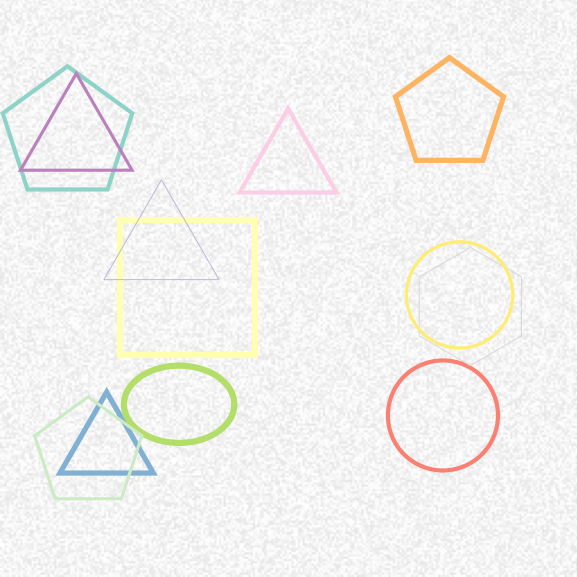[{"shape": "pentagon", "thickness": 2, "radius": 0.59, "center": [0.117, 0.766]}, {"shape": "square", "thickness": 3, "radius": 0.58, "center": [0.324, 0.501]}, {"shape": "triangle", "thickness": 0.5, "radius": 0.58, "center": [0.28, 0.573]}, {"shape": "circle", "thickness": 2, "radius": 0.48, "center": [0.767, 0.28]}, {"shape": "triangle", "thickness": 2.5, "radius": 0.47, "center": [0.185, 0.227]}, {"shape": "pentagon", "thickness": 2.5, "radius": 0.49, "center": [0.778, 0.801]}, {"shape": "oval", "thickness": 3, "radius": 0.48, "center": [0.31, 0.299]}, {"shape": "triangle", "thickness": 2, "radius": 0.48, "center": [0.499, 0.714]}, {"shape": "hexagon", "thickness": 0.5, "radius": 0.51, "center": [0.814, 0.468]}, {"shape": "triangle", "thickness": 1.5, "radius": 0.56, "center": [0.132, 0.76]}, {"shape": "pentagon", "thickness": 1.5, "radius": 0.49, "center": [0.153, 0.214]}, {"shape": "circle", "thickness": 1.5, "radius": 0.46, "center": [0.796, 0.488]}]